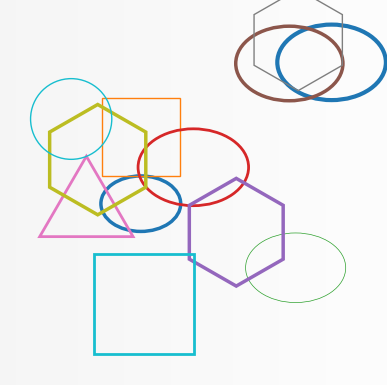[{"shape": "oval", "thickness": 2.5, "radius": 0.51, "center": [0.363, 0.471]}, {"shape": "oval", "thickness": 3, "radius": 0.7, "center": [0.856, 0.838]}, {"shape": "square", "thickness": 1, "radius": 0.5, "center": [0.365, 0.644]}, {"shape": "oval", "thickness": 0.5, "radius": 0.65, "center": [0.763, 0.305]}, {"shape": "oval", "thickness": 2, "radius": 0.71, "center": [0.499, 0.566]}, {"shape": "hexagon", "thickness": 2.5, "radius": 0.7, "center": [0.61, 0.397]}, {"shape": "oval", "thickness": 2.5, "radius": 0.69, "center": [0.747, 0.835]}, {"shape": "triangle", "thickness": 2, "radius": 0.7, "center": [0.223, 0.455]}, {"shape": "hexagon", "thickness": 1, "radius": 0.66, "center": [0.77, 0.896]}, {"shape": "hexagon", "thickness": 2.5, "radius": 0.72, "center": [0.252, 0.585]}, {"shape": "square", "thickness": 2, "radius": 0.65, "center": [0.372, 0.211]}, {"shape": "circle", "thickness": 1, "radius": 0.52, "center": [0.184, 0.691]}]